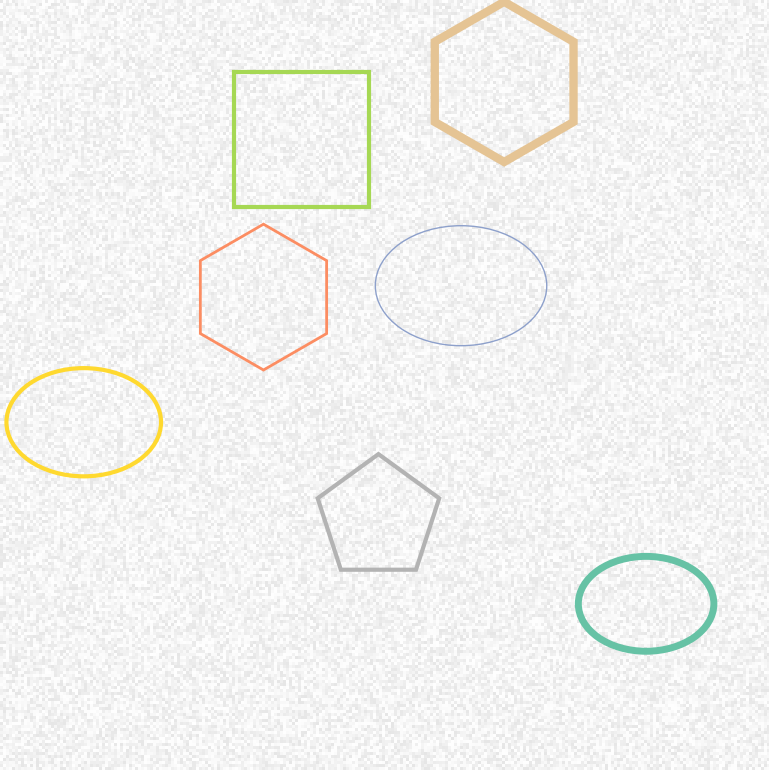[{"shape": "oval", "thickness": 2.5, "radius": 0.44, "center": [0.839, 0.216]}, {"shape": "hexagon", "thickness": 1, "radius": 0.47, "center": [0.342, 0.614]}, {"shape": "oval", "thickness": 0.5, "radius": 0.56, "center": [0.599, 0.629]}, {"shape": "square", "thickness": 1.5, "radius": 0.44, "center": [0.391, 0.819]}, {"shape": "oval", "thickness": 1.5, "radius": 0.5, "center": [0.109, 0.452]}, {"shape": "hexagon", "thickness": 3, "radius": 0.52, "center": [0.655, 0.894]}, {"shape": "pentagon", "thickness": 1.5, "radius": 0.41, "center": [0.491, 0.327]}]